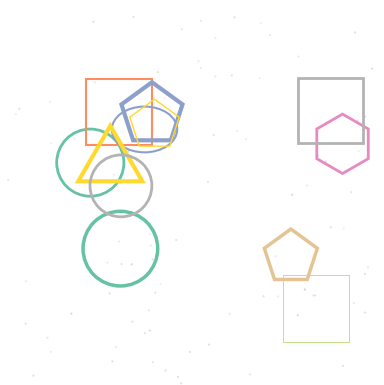[{"shape": "circle", "thickness": 2.5, "radius": 0.48, "center": [0.313, 0.354]}, {"shape": "circle", "thickness": 2, "radius": 0.44, "center": [0.235, 0.578]}, {"shape": "square", "thickness": 1.5, "radius": 0.43, "center": [0.31, 0.71]}, {"shape": "pentagon", "thickness": 3, "radius": 0.42, "center": [0.395, 0.703]}, {"shape": "oval", "thickness": 1.5, "radius": 0.42, "center": [0.375, 0.664]}, {"shape": "hexagon", "thickness": 2, "radius": 0.39, "center": [0.89, 0.626]}, {"shape": "square", "thickness": 0.5, "radius": 0.43, "center": [0.821, 0.199]}, {"shape": "pentagon", "thickness": 1, "radius": 0.34, "center": [0.401, 0.675]}, {"shape": "triangle", "thickness": 3, "radius": 0.48, "center": [0.286, 0.577]}, {"shape": "pentagon", "thickness": 2.5, "radius": 0.36, "center": [0.755, 0.333]}, {"shape": "square", "thickness": 2, "radius": 0.42, "center": [0.859, 0.713]}, {"shape": "circle", "thickness": 2, "radius": 0.4, "center": [0.314, 0.517]}]